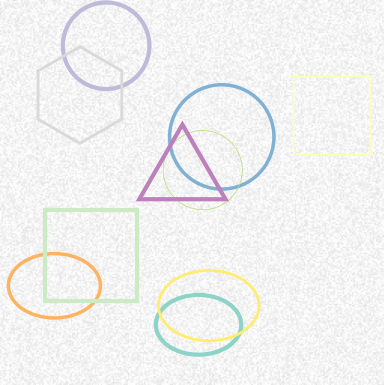[{"shape": "oval", "thickness": 3, "radius": 0.55, "center": [0.516, 0.156]}, {"shape": "square", "thickness": 1, "radius": 0.5, "center": [0.862, 0.701]}, {"shape": "circle", "thickness": 3, "radius": 0.56, "center": [0.276, 0.881]}, {"shape": "circle", "thickness": 2.5, "radius": 0.68, "center": [0.576, 0.644]}, {"shape": "oval", "thickness": 2.5, "radius": 0.6, "center": [0.141, 0.258]}, {"shape": "circle", "thickness": 0.5, "radius": 0.51, "center": [0.527, 0.558]}, {"shape": "hexagon", "thickness": 2, "radius": 0.63, "center": [0.208, 0.753]}, {"shape": "triangle", "thickness": 3, "radius": 0.65, "center": [0.474, 0.547]}, {"shape": "square", "thickness": 3, "radius": 0.59, "center": [0.236, 0.337]}, {"shape": "oval", "thickness": 2, "radius": 0.65, "center": [0.542, 0.206]}]